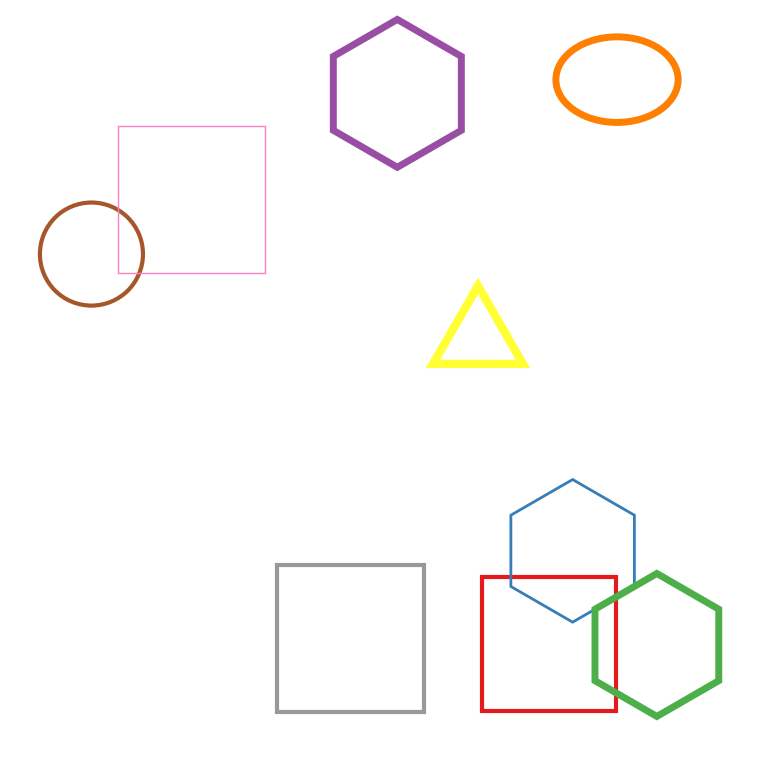[{"shape": "square", "thickness": 1.5, "radius": 0.43, "center": [0.713, 0.164]}, {"shape": "hexagon", "thickness": 1, "radius": 0.46, "center": [0.744, 0.285]}, {"shape": "hexagon", "thickness": 2.5, "radius": 0.46, "center": [0.853, 0.162]}, {"shape": "hexagon", "thickness": 2.5, "radius": 0.48, "center": [0.516, 0.879]}, {"shape": "oval", "thickness": 2.5, "radius": 0.4, "center": [0.801, 0.897]}, {"shape": "triangle", "thickness": 3, "radius": 0.34, "center": [0.621, 0.561]}, {"shape": "circle", "thickness": 1.5, "radius": 0.33, "center": [0.119, 0.67]}, {"shape": "square", "thickness": 0.5, "radius": 0.48, "center": [0.249, 0.741]}, {"shape": "square", "thickness": 1.5, "radius": 0.48, "center": [0.456, 0.171]}]